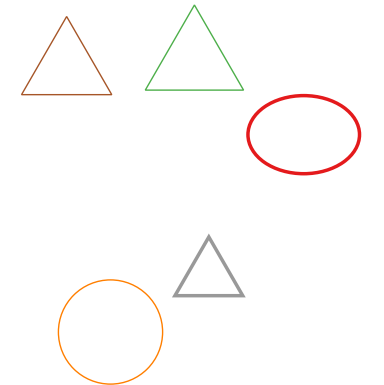[{"shape": "oval", "thickness": 2.5, "radius": 0.72, "center": [0.789, 0.65]}, {"shape": "triangle", "thickness": 1, "radius": 0.74, "center": [0.505, 0.84]}, {"shape": "circle", "thickness": 1, "radius": 0.68, "center": [0.287, 0.138]}, {"shape": "triangle", "thickness": 1, "radius": 0.68, "center": [0.173, 0.822]}, {"shape": "triangle", "thickness": 2.5, "radius": 0.51, "center": [0.542, 0.283]}]